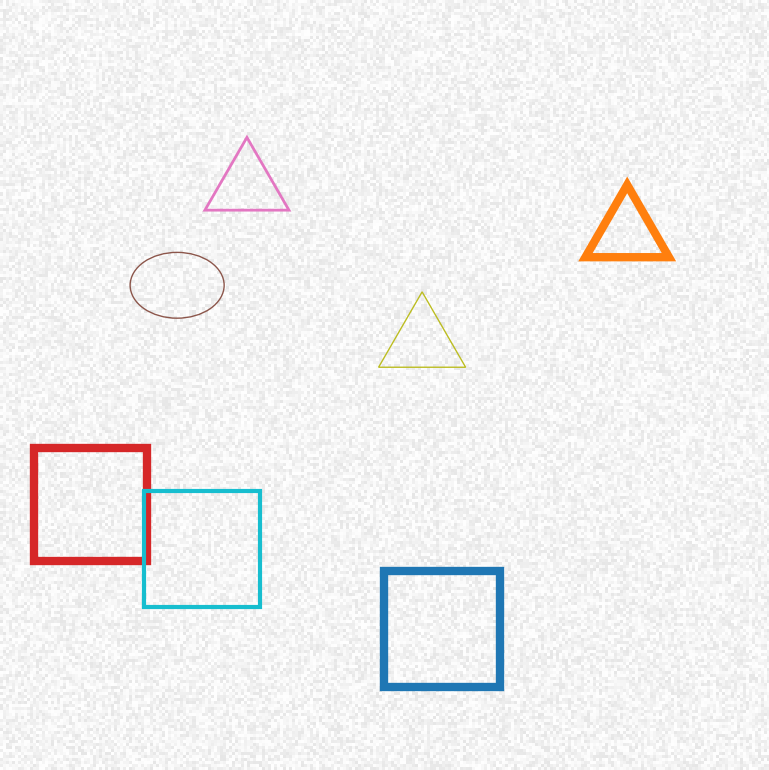[{"shape": "square", "thickness": 3, "radius": 0.38, "center": [0.574, 0.183]}, {"shape": "triangle", "thickness": 3, "radius": 0.31, "center": [0.815, 0.697]}, {"shape": "square", "thickness": 3, "radius": 0.37, "center": [0.118, 0.344]}, {"shape": "oval", "thickness": 0.5, "radius": 0.31, "center": [0.23, 0.63]}, {"shape": "triangle", "thickness": 1, "radius": 0.32, "center": [0.321, 0.759]}, {"shape": "triangle", "thickness": 0.5, "radius": 0.33, "center": [0.548, 0.556]}, {"shape": "square", "thickness": 1.5, "radius": 0.38, "center": [0.263, 0.287]}]